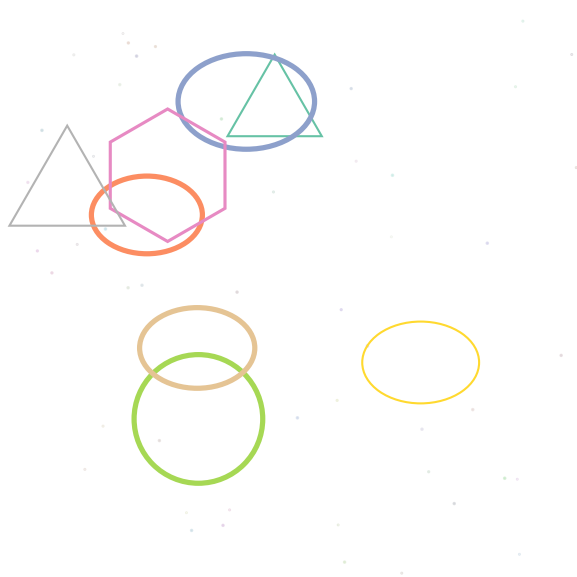[{"shape": "triangle", "thickness": 1, "radius": 0.47, "center": [0.476, 0.81]}, {"shape": "oval", "thickness": 2.5, "radius": 0.48, "center": [0.254, 0.627]}, {"shape": "oval", "thickness": 2.5, "radius": 0.59, "center": [0.427, 0.823]}, {"shape": "hexagon", "thickness": 1.5, "radius": 0.57, "center": [0.29, 0.696]}, {"shape": "circle", "thickness": 2.5, "radius": 0.56, "center": [0.344, 0.274]}, {"shape": "oval", "thickness": 1, "radius": 0.51, "center": [0.728, 0.371]}, {"shape": "oval", "thickness": 2.5, "radius": 0.5, "center": [0.341, 0.397]}, {"shape": "triangle", "thickness": 1, "radius": 0.58, "center": [0.116, 0.666]}]